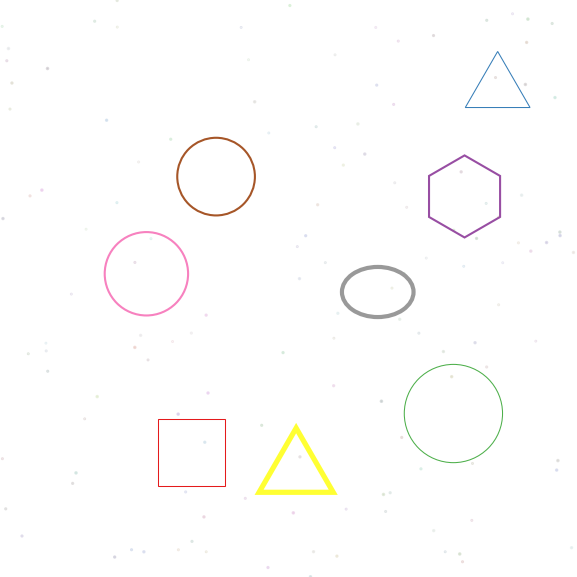[{"shape": "square", "thickness": 0.5, "radius": 0.29, "center": [0.331, 0.215]}, {"shape": "triangle", "thickness": 0.5, "radius": 0.32, "center": [0.862, 0.845]}, {"shape": "circle", "thickness": 0.5, "radius": 0.43, "center": [0.785, 0.283]}, {"shape": "hexagon", "thickness": 1, "radius": 0.36, "center": [0.804, 0.659]}, {"shape": "triangle", "thickness": 2.5, "radius": 0.37, "center": [0.513, 0.184]}, {"shape": "circle", "thickness": 1, "radius": 0.34, "center": [0.374, 0.693]}, {"shape": "circle", "thickness": 1, "radius": 0.36, "center": [0.254, 0.525]}, {"shape": "oval", "thickness": 2, "radius": 0.31, "center": [0.654, 0.494]}]